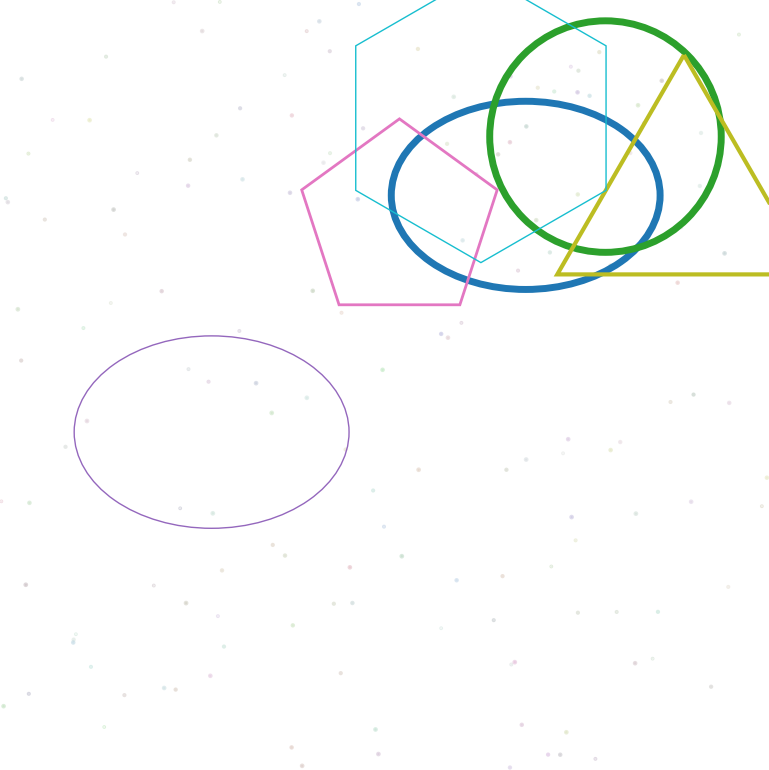[{"shape": "oval", "thickness": 2.5, "radius": 0.87, "center": [0.683, 0.746]}, {"shape": "circle", "thickness": 2.5, "radius": 0.75, "center": [0.786, 0.823]}, {"shape": "oval", "thickness": 0.5, "radius": 0.89, "center": [0.275, 0.439]}, {"shape": "pentagon", "thickness": 1, "radius": 0.67, "center": [0.519, 0.712]}, {"shape": "triangle", "thickness": 1.5, "radius": 0.95, "center": [0.888, 0.739]}, {"shape": "hexagon", "thickness": 0.5, "radius": 0.94, "center": [0.625, 0.847]}]